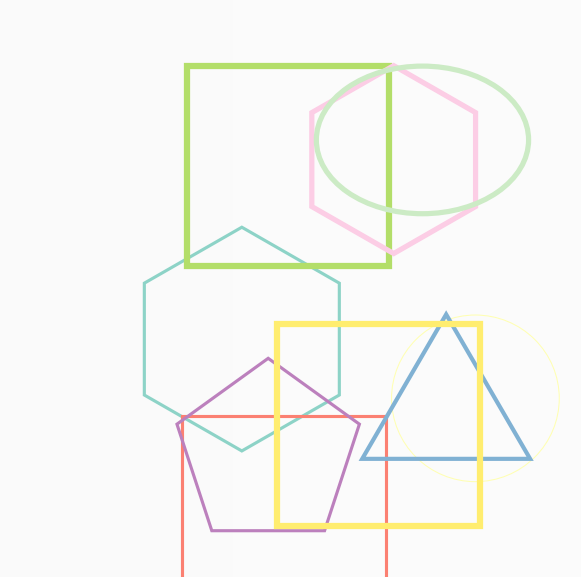[{"shape": "hexagon", "thickness": 1.5, "radius": 0.97, "center": [0.416, 0.412]}, {"shape": "circle", "thickness": 0.5, "radius": 0.72, "center": [0.818, 0.309]}, {"shape": "square", "thickness": 1.5, "radius": 0.88, "center": [0.489, 0.103]}, {"shape": "triangle", "thickness": 2, "radius": 0.83, "center": [0.768, 0.288]}, {"shape": "square", "thickness": 3, "radius": 0.87, "center": [0.496, 0.712]}, {"shape": "hexagon", "thickness": 2.5, "radius": 0.81, "center": [0.677, 0.723]}, {"shape": "pentagon", "thickness": 1.5, "radius": 0.83, "center": [0.461, 0.214]}, {"shape": "oval", "thickness": 2.5, "radius": 0.91, "center": [0.727, 0.757]}, {"shape": "square", "thickness": 3, "radius": 0.88, "center": [0.651, 0.263]}]